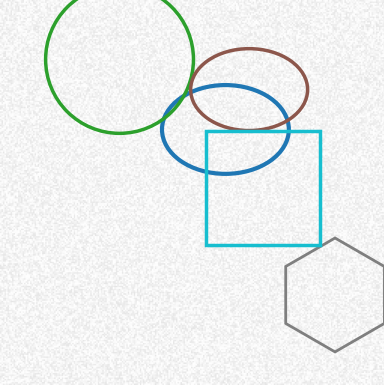[{"shape": "oval", "thickness": 3, "radius": 0.82, "center": [0.586, 0.664]}, {"shape": "circle", "thickness": 2.5, "radius": 0.96, "center": [0.31, 0.846]}, {"shape": "oval", "thickness": 2.5, "radius": 0.76, "center": [0.647, 0.767]}, {"shape": "hexagon", "thickness": 2, "radius": 0.74, "center": [0.87, 0.234]}, {"shape": "square", "thickness": 2.5, "radius": 0.74, "center": [0.684, 0.512]}]